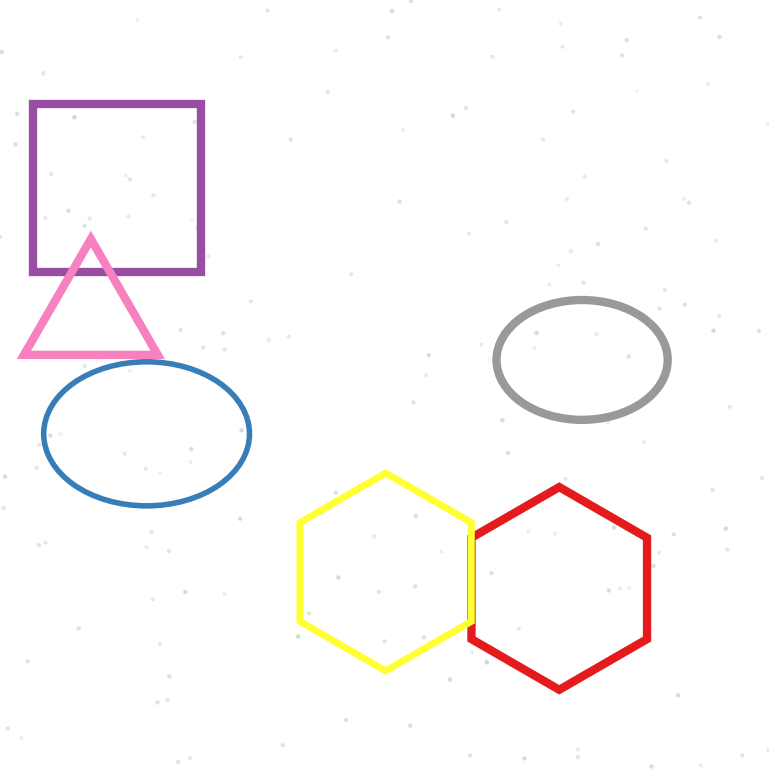[{"shape": "hexagon", "thickness": 3, "radius": 0.66, "center": [0.726, 0.236]}, {"shape": "oval", "thickness": 2, "radius": 0.67, "center": [0.19, 0.437]}, {"shape": "square", "thickness": 3, "radius": 0.55, "center": [0.152, 0.756]}, {"shape": "hexagon", "thickness": 2.5, "radius": 0.64, "center": [0.501, 0.257]}, {"shape": "triangle", "thickness": 3, "radius": 0.5, "center": [0.118, 0.589]}, {"shape": "oval", "thickness": 3, "radius": 0.56, "center": [0.756, 0.533]}]